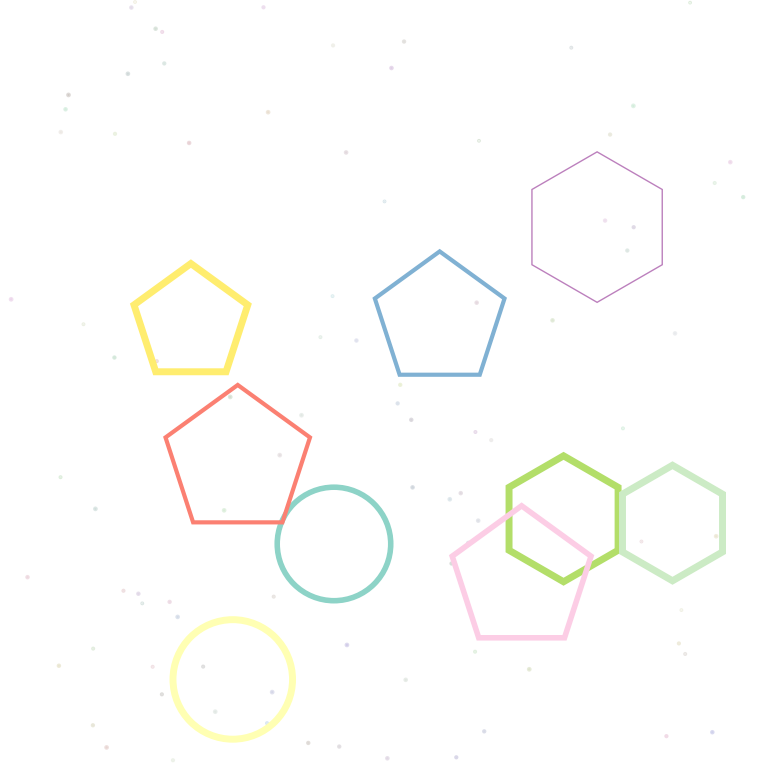[{"shape": "circle", "thickness": 2, "radius": 0.37, "center": [0.434, 0.294]}, {"shape": "circle", "thickness": 2.5, "radius": 0.39, "center": [0.302, 0.118]}, {"shape": "pentagon", "thickness": 1.5, "radius": 0.49, "center": [0.309, 0.401]}, {"shape": "pentagon", "thickness": 1.5, "radius": 0.44, "center": [0.571, 0.585]}, {"shape": "hexagon", "thickness": 2.5, "radius": 0.41, "center": [0.732, 0.326]}, {"shape": "pentagon", "thickness": 2, "radius": 0.47, "center": [0.677, 0.248]}, {"shape": "hexagon", "thickness": 0.5, "radius": 0.49, "center": [0.775, 0.705]}, {"shape": "hexagon", "thickness": 2.5, "radius": 0.38, "center": [0.873, 0.321]}, {"shape": "pentagon", "thickness": 2.5, "radius": 0.39, "center": [0.248, 0.58]}]